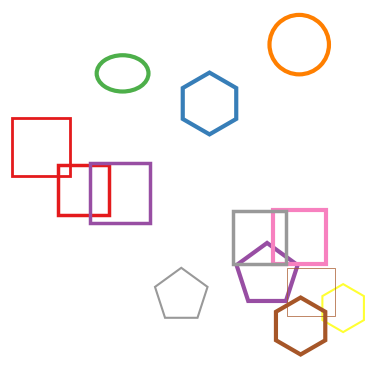[{"shape": "square", "thickness": 2, "radius": 0.38, "center": [0.107, 0.619]}, {"shape": "square", "thickness": 2.5, "radius": 0.33, "center": [0.217, 0.507]}, {"shape": "hexagon", "thickness": 3, "radius": 0.4, "center": [0.544, 0.731]}, {"shape": "oval", "thickness": 3, "radius": 0.34, "center": [0.318, 0.809]}, {"shape": "square", "thickness": 2.5, "radius": 0.39, "center": [0.312, 0.499]}, {"shape": "pentagon", "thickness": 3, "radius": 0.42, "center": [0.694, 0.286]}, {"shape": "circle", "thickness": 3, "radius": 0.39, "center": [0.777, 0.884]}, {"shape": "hexagon", "thickness": 1.5, "radius": 0.31, "center": [0.891, 0.2]}, {"shape": "square", "thickness": 0.5, "radius": 0.31, "center": [0.807, 0.241]}, {"shape": "hexagon", "thickness": 3, "radius": 0.37, "center": [0.781, 0.153]}, {"shape": "square", "thickness": 3, "radius": 0.35, "center": [0.778, 0.384]}, {"shape": "square", "thickness": 2.5, "radius": 0.35, "center": [0.673, 0.383]}, {"shape": "pentagon", "thickness": 1.5, "radius": 0.36, "center": [0.471, 0.233]}]